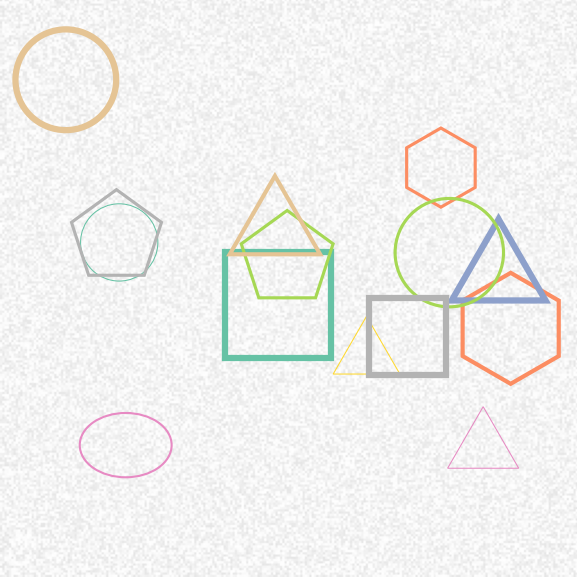[{"shape": "circle", "thickness": 0.5, "radius": 0.33, "center": [0.206, 0.579]}, {"shape": "square", "thickness": 3, "radius": 0.46, "center": [0.482, 0.471]}, {"shape": "hexagon", "thickness": 2, "radius": 0.48, "center": [0.884, 0.431]}, {"shape": "hexagon", "thickness": 1.5, "radius": 0.34, "center": [0.763, 0.709]}, {"shape": "triangle", "thickness": 3, "radius": 0.47, "center": [0.863, 0.526]}, {"shape": "triangle", "thickness": 0.5, "radius": 0.36, "center": [0.837, 0.224]}, {"shape": "oval", "thickness": 1, "radius": 0.4, "center": [0.218, 0.228]}, {"shape": "circle", "thickness": 1.5, "radius": 0.47, "center": [0.778, 0.562]}, {"shape": "pentagon", "thickness": 1.5, "radius": 0.42, "center": [0.497, 0.551]}, {"shape": "triangle", "thickness": 0.5, "radius": 0.33, "center": [0.635, 0.385]}, {"shape": "triangle", "thickness": 2, "radius": 0.45, "center": [0.476, 0.604]}, {"shape": "circle", "thickness": 3, "radius": 0.44, "center": [0.114, 0.861]}, {"shape": "pentagon", "thickness": 1.5, "radius": 0.41, "center": [0.202, 0.589]}, {"shape": "square", "thickness": 3, "radius": 0.34, "center": [0.706, 0.417]}]